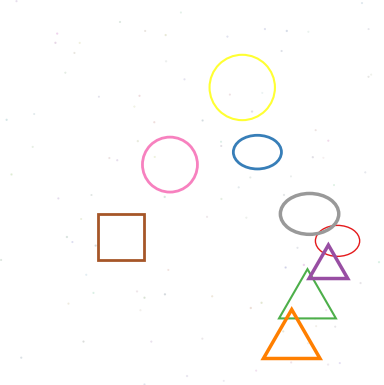[{"shape": "oval", "thickness": 1, "radius": 0.29, "center": [0.877, 0.374]}, {"shape": "oval", "thickness": 2, "radius": 0.31, "center": [0.669, 0.605]}, {"shape": "triangle", "thickness": 1.5, "radius": 0.43, "center": [0.799, 0.216]}, {"shape": "triangle", "thickness": 2.5, "radius": 0.29, "center": [0.853, 0.306]}, {"shape": "triangle", "thickness": 2.5, "radius": 0.42, "center": [0.758, 0.111]}, {"shape": "circle", "thickness": 1.5, "radius": 0.42, "center": [0.629, 0.773]}, {"shape": "square", "thickness": 2, "radius": 0.29, "center": [0.315, 0.385]}, {"shape": "circle", "thickness": 2, "radius": 0.36, "center": [0.441, 0.572]}, {"shape": "oval", "thickness": 2.5, "radius": 0.38, "center": [0.804, 0.444]}]